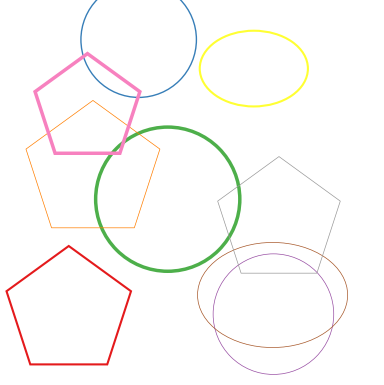[{"shape": "pentagon", "thickness": 1.5, "radius": 0.85, "center": [0.179, 0.191]}, {"shape": "circle", "thickness": 1, "radius": 0.75, "center": [0.36, 0.897]}, {"shape": "circle", "thickness": 2.5, "radius": 0.94, "center": [0.436, 0.483]}, {"shape": "circle", "thickness": 0.5, "radius": 0.78, "center": [0.71, 0.184]}, {"shape": "pentagon", "thickness": 0.5, "radius": 0.91, "center": [0.241, 0.556]}, {"shape": "oval", "thickness": 1.5, "radius": 0.7, "center": [0.659, 0.822]}, {"shape": "oval", "thickness": 0.5, "radius": 0.97, "center": [0.708, 0.234]}, {"shape": "pentagon", "thickness": 2.5, "radius": 0.72, "center": [0.227, 0.718]}, {"shape": "pentagon", "thickness": 0.5, "radius": 0.84, "center": [0.725, 0.426]}]